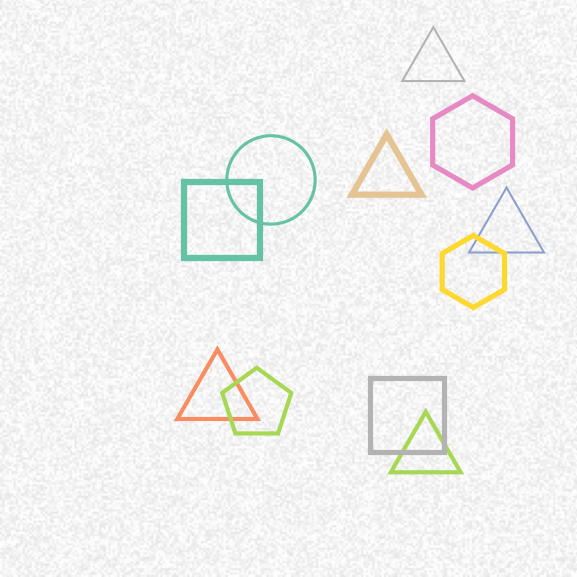[{"shape": "square", "thickness": 3, "radius": 0.33, "center": [0.385, 0.618]}, {"shape": "circle", "thickness": 1.5, "radius": 0.38, "center": [0.469, 0.688]}, {"shape": "triangle", "thickness": 2, "radius": 0.4, "center": [0.376, 0.314]}, {"shape": "triangle", "thickness": 1, "radius": 0.37, "center": [0.877, 0.599]}, {"shape": "hexagon", "thickness": 2.5, "radius": 0.4, "center": [0.818, 0.753]}, {"shape": "triangle", "thickness": 2, "radius": 0.35, "center": [0.737, 0.216]}, {"shape": "pentagon", "thickness": 2, "radius": 0.31, "center": [0.445, 0.299]}, {"shape": "hexagon", "thickness": 2.5, "radius": 0.31, "center": [0.82, 0.529]}, {"shape": "triangle", "thickness": 3, "radius": 0.35, "center": [0.67, 0.697]}, {"shape": "triangle", "thickness": 1, "radius": 0.31, "center": [0.75, 0.89]}, {"shape": "square", "thickness": 2.5, "radius": 0.32, "center": [0.704, 0.281]}]